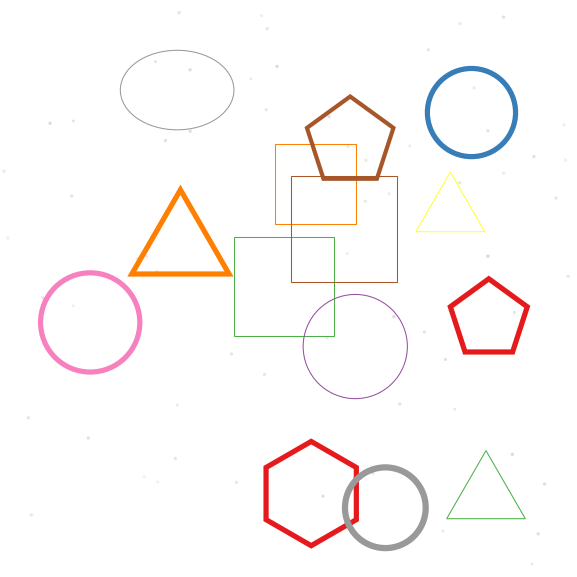[{"shape": "hexagon", "thickness": 2.5, "radius": 0.45, "center": [0.539, 0.144]}, {"shape": "pentagon", "thickness": 2.5, "radius": 0.35, "center": [0.846, 0.446]}, {"shape": "circle", "thickness": 2.5, "radius": 0.38, "center": [0.816, 0.804]}, {"shape": "triangle", "thickness": 0.5, "radius": 0.39, "center": [0.842, 0.14]}, {"shape": "square", "thickness": 0.5, "radius": 0.43, "center": [0.492, 0.503]}, {"shape": "circle", "thickness": 0.5, "radius": 0.45, "center": [0.615, 0.399]}, {"shape": "triangle", "thickness": 2.5, "radius": 0.49, "center": [0.312, 0.573]}, {"shape": "square", "thickness": 0.5, "radius": 0.35, "center": [0.546, 0.681]}, {"shape": "triangle", "thickness": 0.5, "radius": 0.34, "center": [0.78, 0.632]}, {"shape": "pentagon", "thickness": 2, "radius": 0.39, "center": [0.606, 0.753]}, {"shape": "square", "thickness": 0.5, "radius": 0.46, "center": [0.596, 0.602]}, {"shape": "circle", "thickness": 2.5, "radius": 0.43, "center": [0.156, 0.441]}, {"shape": "oval", "thickness": 0.5, "radius": 0.49, "center": [0.307, 0.843]}, {"shape": "circle", "thickness": 3, "radius": 0.35, "center": [0.667, 0.12]}]